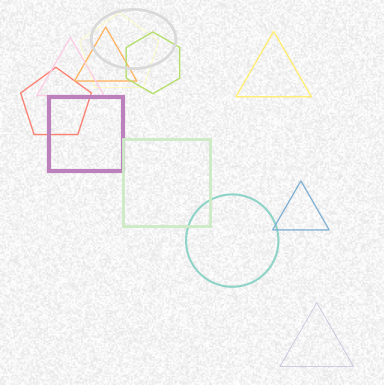[{"shape": "circle", "thickness": 1.5, "radius": 0.6, "center": [0.603, 0.375]}, {"shape": "pentagon", "thickness": 0.5, "radius": 0.54, "center": [0.309, 0.86]}, {"shape": "triangle", "thickness": 0.5, "radius": 0.55, "center": [0.823, 0.103]}, {"shape": "pentagon", "thickness": 1, "radius": 0.48, "center": [0.145, 0.729]}, {"shape": "triangle", "thickness": 1, "radius": 0.42, "center": [0.782, 0.445]}, {"shape": "triangle", "thickness": 1, "radius": 0.47, "center": [0.274, 0.836]}, {"shape": "hexagon", "thickness": 1, "radius": 0.4, "center": [0.397, 0.837]}, {"shape": "triangle", "thickness": 1, "radius": 0.5, "center": [0.183, 0.802]}, {"shape": "oval", "thickness": 2, "radius": 0.55, "center": [0.347, 0.899]}, {"shape": "square", "thickness": 3, "radius": 0.48, "center": [0.223, 0.652]}, {"shape": "square", "thickness": 2, "radius": 0.57, "center": [0.432, 0.526]}, {"shape": "triangle", "thickness": 1, "radius": 0.57, "center": [0.711, 0.805]}]